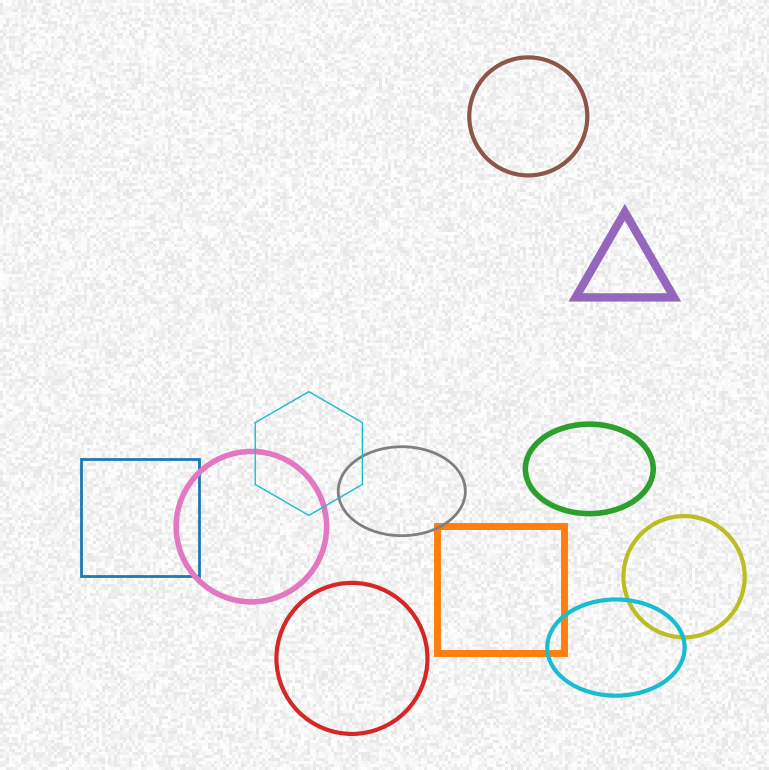[{"shape": "square", "thickness": 1, "radius": 0.38, "center": [0.181, 0.328]}, {"shape": "square", "thickness": 2.5, "radius": 0.41, "center": [0.65, 0.234]}, {"shape": "oval", "thickness": 2, "radius": 0.42, "center": [0.765, 0.391]}, {"shape": "circle", "thickness": 1.5, "radius": 0.49, "center": [0.457, 0.145]}, {"shape": "triangle", "thickness": 3, "radius": 0.37, "center": [0.811, 0.651]}, {"shape": "circle", "thickness": 1.5, "radius": 0.38, "center": [0.686, 0.849]}, {"shape": "circle", "thickness": 2, "radius": 0.49, "center": [0.326, 0.316]}, {"shape": "oval", "thickness": 1, "radius": 0.41, "center": [0.522, 0.362]}, {"shape": "circle", "thickness": 1.5, "radius": 0.39, "center": [0.888, 0.251]}, {"shape": "hexagon", "thickness": 0.5, "radius": 0.4, "center": [0.401, 0.411]}, {"shape": "oval", "thickness": 1.5, "radius": 0.45, "center": [0.8, 0.159]}]